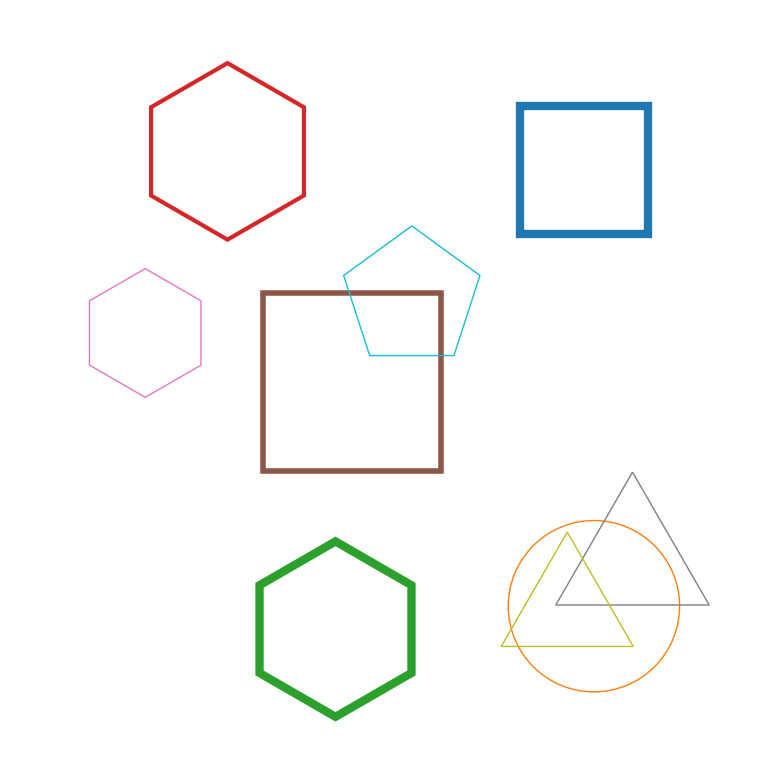[{"shape": "square", "thickness": 3, "radius": 0.42, "center": [0.759, 0.779]}, {"shape": "circle", "thickness": 0.5, "radius": 0.56, "center": [0.771, 0.213]}, {"shape": "hexagon", "thickness": 3, "radius": 0.57, "center": [0.436, 0.183]}, {"shape": "hexagon", "thickness": 1.5, "radius": 0.57, "center": [0.295, 0.803]}, {"shape": "square", "thickness": 2, "radius": 0.58, "center": [0.457, 0.504]}, {"shape": "hexagon", "thickness": 0.5, "radius": 0.42, "center": [0.189, 0.568]}, {"shape": "triangle", "thickness": 0.5, "radius": 0.58, "center": [0.821, 0.272]}, {"shape": "triangle", "thickness": 0.5, "radius": 0.49, "center": [0.737, 0.21]}, {"shape": "pentagon", "thickness": 0.5, "radius": 0.47, "center": [0.535, 0.613]}]